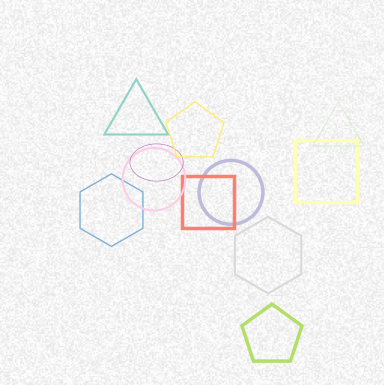[{"shape": "triangle", "thickness": 1.5, "radius": 0.48, "center": [0.354, 0.699]}, {"shape": "square", "thickness": 2.5, "radius": 0.4, "center": [0.846, 0.557]}, {"shape": "circle", "thickness": 2.5, "radius": 0.41, "center": [0.6, 0.5]}, {"shape": "square", "thickness": 2.5, "radius": 0.34, "center": [0.54, 0.475]}, {"shape": "hexagon", "thickness": 1, "radius": 0.47, "center": [0.29, 0.454]}, {"shape": "pentagon", "thickness": 2.5, "radius": 0.41, "center": [0.706, 0.128]}, {"shape": "circle", "thickness": 1.5, "radius": 0.41, "center": [0.4, 0.535]}, {"shape": "hexagon", "thickness": 1.5, "radius": 0.5, "center": [0.696, 0.338]}, {"shape": "oval", "thickness": 0.5, "radius": 0.35, "center": [0.407, 0.578]}, {"shape": "triangle", "thickness": 0.5, "radius": 0.38, "center": [0.879, 0.659]}, {"shape": "pentagon", "thickness": 1, "radius": 0.4, "center": [0.506, 0.657]}]